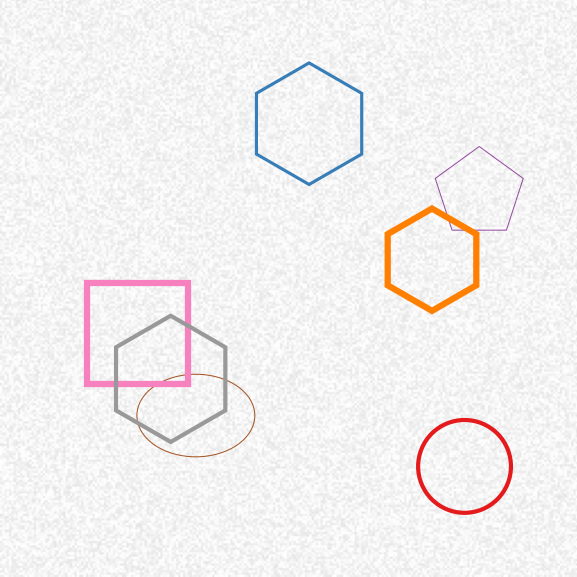[{"shape": "circle", "thickness": 2, "radius": 0.4, "center": [0.804, 0.192]}, {"shape": "hexagon", "thickness": 1.5, "radius": 0.53, "center": [0.535, 0.785]}, {"shape": "pentagon", "thickness": 0.5, "radius": 0.4, "center": [0.83, 0.665]}, {"shape": "hexagon", "thickness": 3, "radius": 0.44, "center": [0.748, 0.549]}, {"shape": "oval", "thickness": 0.5, "radius": 0.51, "center": [0.339, 0.28]}, {"shape": "square", "thickness": 3, "radius": 0.44, "center": [0.238, 0.422]}, {"shape": "hexagon", "thickness": 2, "radius": 0.55, "center": [0.296, 0.343]}]